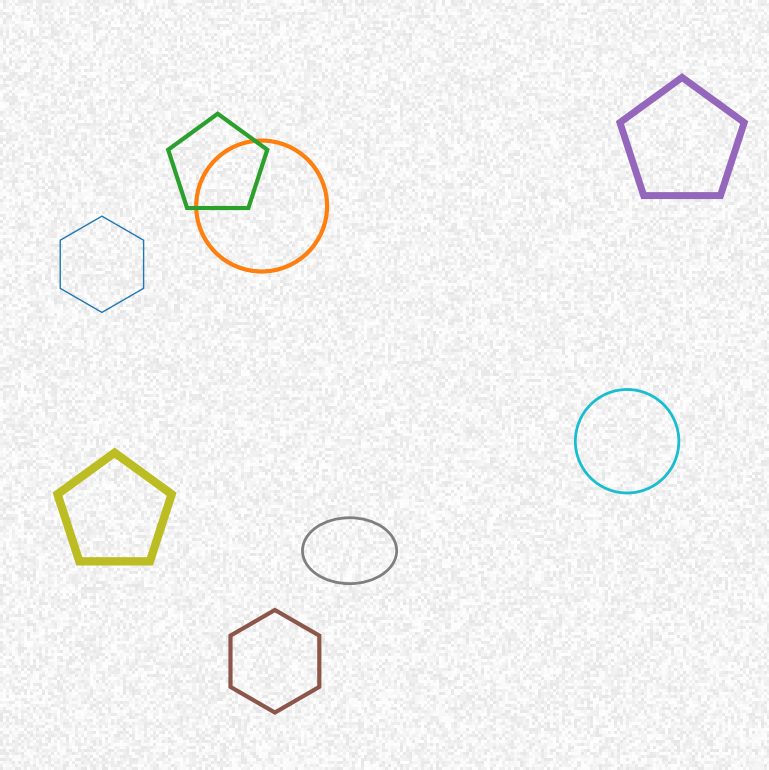[{"shape": "hexagon", "thickness": 0.5, "radius": 0.31, "center": [0.132, 0.657]}, {"shape": "circle", "thickness": 1.5, "radius": 0.43, "center": [0.34, 0.732]}, {"shape": "pentagon", "thickness": 1.5, "radius": 0.34, "center": [0.283, 0.785]}, {"shape": "pentagon", "thickness": 2.5, "radius": 0.42, "center": [0.886, 0.815]}, {"shape": "hexagon", "thickness": 1.5, "radius": 0.33, "center": [0.357, 0.141]}, {"shape": "oval", "thickness": 1, "radius": 0.31, "center": [0.454, 0.285]}, {"shape": "pentagon", "thickness": 3, "radius": 0.39, "center": [0.149, 0.334]}, {"shape": "circle", "thickness": 1, "radius": 0.34, "center": [0.814, 0.427]}]